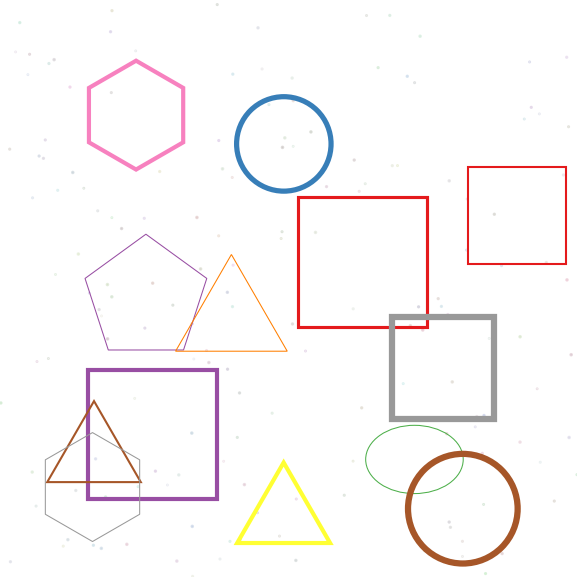[{"shape": "square", "thickness": 1, "radius": 0.42, "center": [0.895, 0.626]}, {"shape": "square", "thickness": 1.5, "radius": 0.56, "center": [0.628, 0.545]}, {"shape": "circle", "thickness": 2.5, "radius": 0.41, "center": [0.491, 0.75]}, {"shape": "oval", "thickness": 0.5, "radius": 0.42, "center": [0.718, 0.204]}, {"shape": "square", "thickness": 2, "radius": 0.56, "center": [0.263, 0.246]}, {"shape": "pentagon", "thickness": 0.5, "radius": 0.55, "center": [0.253, 0.483]}, {"shape": "triangle", "thickness": 0.5, "radius": 0.56, "center": [0.401, 0.447]}, {"shape": "triangle", "thickness": 2, "radius": 0.46, "center": [0.491, 0.105]}, {"shape": "circle", "thickness": 3, "radius": 0.47, "center": [0.801, 0.118]}, {"shape": "triangle", "thickness": 1, "radius": 0.47, "center": [0.163, 0.211]}, {"shape": "hexagon", "thickness": 2, "radius": 0.47, "center": [0.236, 0.8]}, {"shape": "square", "thickness": 3, "radius": 0.44, "center": [0.767, 0.362]}, {"shape": "hexagon", "thickness": 0.5, "radius": 0.47, "center": [0.16, 0.156]}]